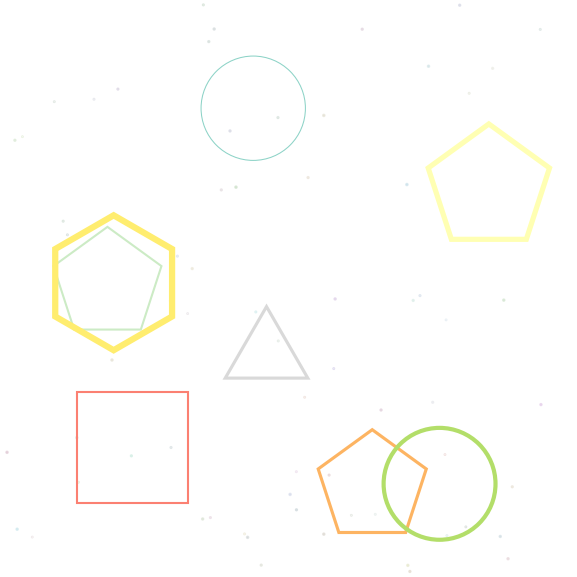[{"shape": "circle", "thickness": 0.5, "radius": 0.45, "center": [0.439, 0.812]}, {"shape": "pentagon", "thickness": 2.5, "radius": 0.55, "center": [0.846, 0.674]}, {"shape": "square", "thickness": 1, "radius": 0.48, "center": [0.23, 0.224]}, {"shape": "pentagon", "thickness": 1.5, "radius": 0.49, "center": [0.645, 0.157]}, {"shape": "circle", "thickness": 2, "radius": 0.48, "center": [0.761, 0.161]}, {"shape": "triangle", "thickness": 1.5, "radius": 0.41, "center": [0.461, 0.386]}, {"shape": "pentagon", "thickness": 1, "radius": 0.49, "center": [0.186, 0.508]}, {"shape": "hexagon", "thickness": 3, "radius": 0.58, "center": [0.197, 0.51]}]